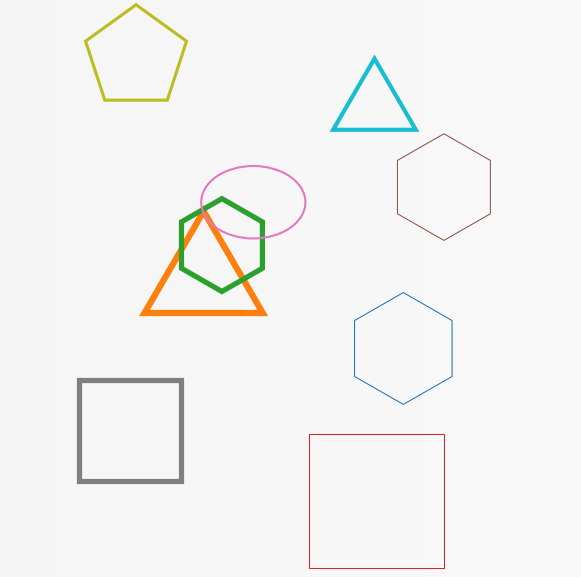[{"shape": "hexagon", "thickness": 0.5, "radius": 0.48, "center": [0.694, 0.396]}, {"shape": "triangle", "thickness": 3, "radius": 0.59, "center": [0.35, 0.516]}, {"shape": "hexagon", "thickness": 2.5, "radius": 0.4, "center": [0.382, 0.575]}, {"shape": "square", "thickness": 0.5, "radius": 0.58, "center": [0.648, 0.132]}, {"shape": "hexagon", "thickness": 0.5, "radius": 0.46, "center": [0.764, 0.675]}, {"shape": "oval", "thickness": 1, "radius": 0.45, "center": [0.436, 0.649]}, {"shape": "square", "thickness": 2.5, "radius": 0.44, "center": [0.224, 0.254]}, {"shape": "pentagon", "thickness": 1.5, "radius": 0.46, "center": [0.234, 0.9]}, {"shape": "triangle", "thickness": 2, "radius": 0.41, "center": [0.644, 0.816]}]